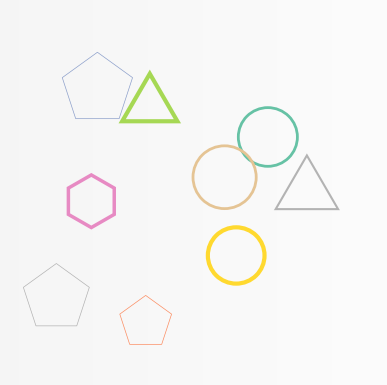[{"shape": "circle", "thickness": 2, "radius": 0.38, "center": [0.691, 0.644]}, {"shape": "pentagon", "thickness": 0.5, "radius": 0.35, "center": [0.376, 0.162]}, {"shape": "pentagon", "thickness": 0.5, "radius": 0.48, "center": [0.251, 0.769]}, {"shape": "hexagon", "thickness": 2.5, "radius": 0.34, "center": [0.236, 0.477]}, {"shape": "triangle", "thickness": 3, "radius": 0.41, "center": [0.387, 0.726]}, {"shape": "circle", "thickness": 3, "radius": 0.37, "center": [0.61, 0.336]}, {"shape": "circle", "thickness": 2, "radius": 0.41, "center": [0.58, 0.54]}, {"shape": "triangle", "thickness": 1.5, "radius": 0.46, "center": [0.792, 0.503]}, {"shape": "pentagon", "thickness": 0.5, "radius": 0.45, "center": [0.145, 0.226]}]